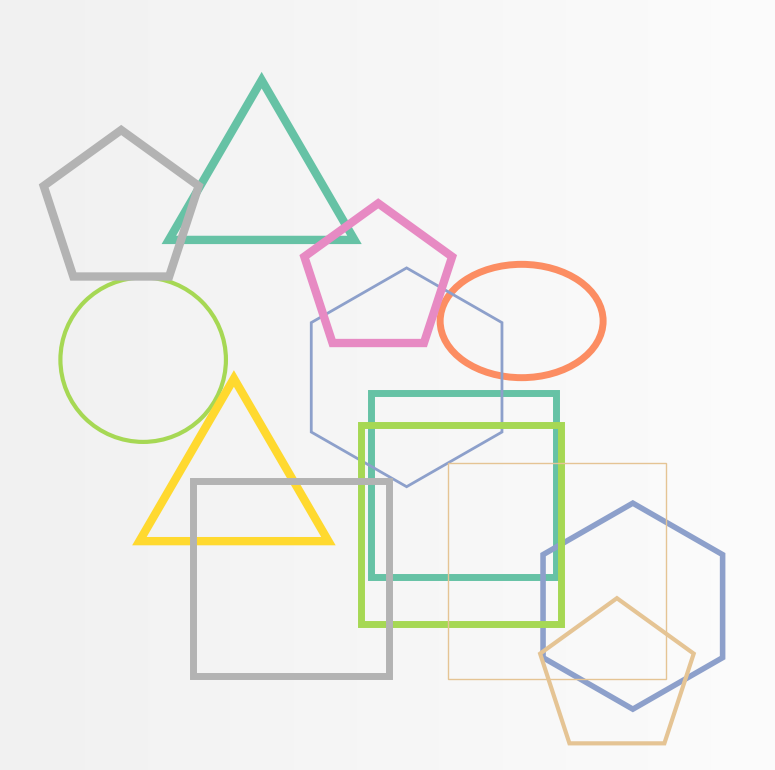[{"shape": "square", "thickness": 2.5, "radius": 0.6, "center": [0.598, 0.37]}, {"shape": "triangle", "thickness": 3, "radius": 0.69, "center": [0.338, 0.758]}, {"shape": "oval", "thickness": 2.5, "radius": 0.53, "center": [0.673, 0.583]}, {"shape": "hexagon", "thickness": 1, "radius": 0.71, "center": [0.525, 0.51]}, {"shape": "hexagon", "thickness": 2, "radius": 0.67, "center": [0.817, 0.213]}, {"shape": "pentagon", "thickness": 3, "radius": 0.5, "center": [0.488, 0.636]}, {"shape": "circle", "thickness": 1.5, "radius": 0.53, "center": [0.185, 0.533]}, {"shape": "square", "thickness": 2.5, "radius": 0.65, "center": [0.595, 0.319]}, {"shape": "triangle", "thickness": 3, "radius": 0.7, "center": [0.302, 0.368]}, {"shape": "pentagon", "thickness": 1.5, "radius": 0.52, "center": [0.796, 0.119]}, {"shape": "square", "thickness": 0.5, "radius": 0.7, "center": [0.719, 0.259]}, {"shape": "pentagon", "thickness": 3, "radius": 0.53, "center": [0.156, 0.726]}, {"shape": "square", "thickness": 2.5, "radius": 0.63, "center": [0.375, 0.248]}]